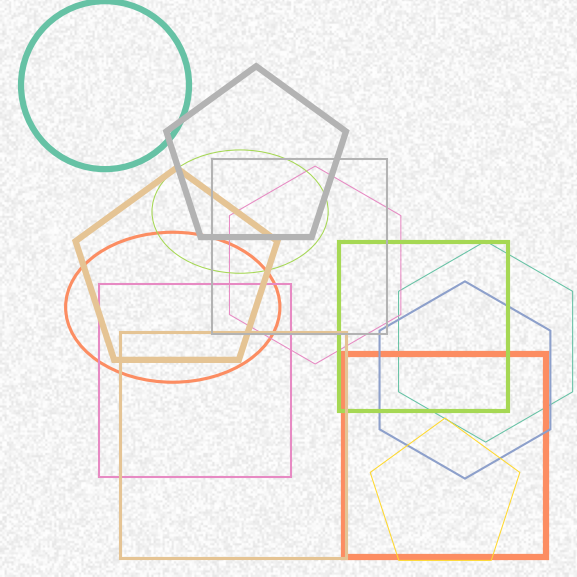[{"shape": "hexagon", "thickness": 0.5, "radius": 0.87, "center": [0.841, 0.408]}, {"shape": "circle", "thickness": 3, "radius": 0.73, "center": [0.182, 0.852]}, {"shape": "square", "thickness": 3, "radius": 0.88, "center": [0.771, 0.21]}, {"shape": "oval", "thickness": 1.5, "radius": 0.93, "center": [0.299, 0.467]}, {"shape": "hexagon", "thickness": 1, "radius": 0.85, "center": [0.805, 0.341]}, {"shape": "square", "thickness": 1, "radius": 0.83, "center": [0.338, 0.34]}, {"shape": "hexagon", "thickness": 0.5, "radius": 0.86, "center": [0.546, 0.54]}, {"shape": "square", "thickness": 2, "radius": 0.73, "center": [0.733, 0.433]}, {"shape": "oval", "thickness": 0.5, "radius": 0.76, "center": [0.416, 0.633]}, {"shape": "pentagon", "thickness": 0.5, "radius": 0.68, "center": [0.771, 0.139]}, {"shape": "pentagon", "thickness": 3, "radius": 0.92, "center": [0.306, 0.525]}, {"shape": "square", "thickness": 1.5, "radius": 0.98, "center": [0.403, 0.228]}, {"shape": "square", "thickness": 1, "radius": 0.76, "center": [0.518, 0.573]}, {"shape": "pentagon", "thickness": 3, "radius": 0.82, "center": [0.444, 0.721]}]